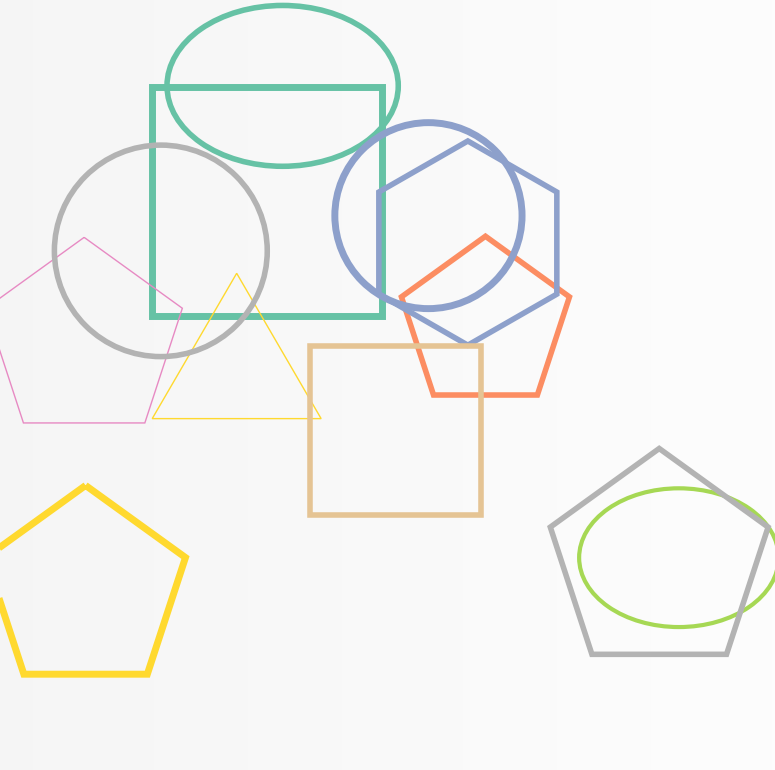[{"shape": "square", "thickness": 2.5, "radius": 0.74, "center": [0.344, 0.738]}, {"shape": "oval", "thickness": 2, "radius": 0.75, "center": [0.365, 0.888]}, {"shape": "pentagon", "thickness": 2, "radius": 0.57, "center": [0.626, 0.579]}, {"shape": "hexagon", "thickness": 2, "radius": 0.66, "center": [0.604, 0.684]}, {"shape": "circle", "thickness": 2.5, "radius": 0.6, "center": [0.553, 0.72]}, {"shape": "pentagon", "thickness": 0.5, "radius": 0.67, "center": [0.109, 0.559]}, {"shape": "oval", "thickness": 1.5, "radius": 0.64, "center": [0.876, 0.276]}, {"shape": "triangle", "thickness": 0.5, "radius": 0.63, "center": [0.305, 0.519]}, {"shape": "pentagon", "thickness": 2.5, "radius": 0.68, "center": [0.11, 0.234]}, {"shape": "square", "thickness": 2, "radius": 0.55, "center": [0.511, 0.441]}, {"shape": "pentagon", "thickness": 2, "radius": 0.74, "center": [0.851, 0.27]}, {"shape": "circle", "thickness": 2, "radius": 0.69, "center": [0.208, 0.674]}]